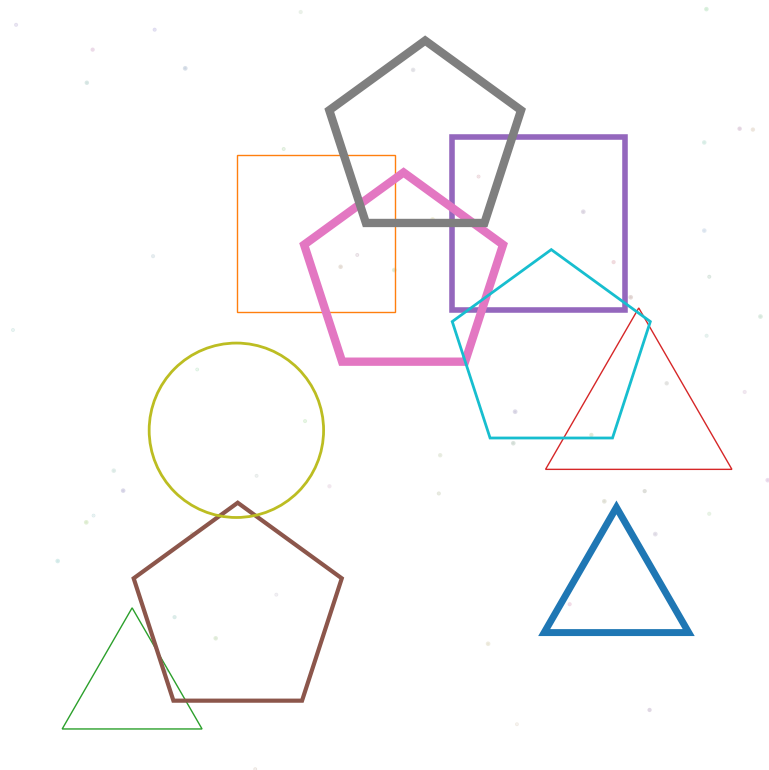[{"shape": "triangle", "thickness": 2.5, "radius": 0.54, "center": [0.801, 0.233]}, {"shape": "square", "thickness": 0.5, "radius": 0.51, "center": [0.41, 0.697]}, {"shape": "triangle", "thickness": 0.5, "radius": 0.52, "center": [0.172, 0.106]}, {"shape": "triangle", "thickness": 0.5, "radius": 0.7, "center": [0.83, 0.46]}, {"shape": "square", "thickness": 2, "radius": 0.56, "center": [0.699, 0.71]}, {"shape": "pentagon", "thickness": 1.5, "radius": 0.71, "center": [0.309, 0.205]}, {"shape": "pentagon", "thickness": 3, "radius": 0.68, "center": [0.524, 0.64]}, {"shape": "pentagon", "thickness": 3, "radius": 0.65, "center": [0.552, 0.816]}, {"shape": "circle", "thickness": 1, "radius": 0.57, "center": [0.307, 0.441]}, {"shape": "pentagon", "thickness": 1, "radius": 0.68, "center": [0.716, 0.541]}]